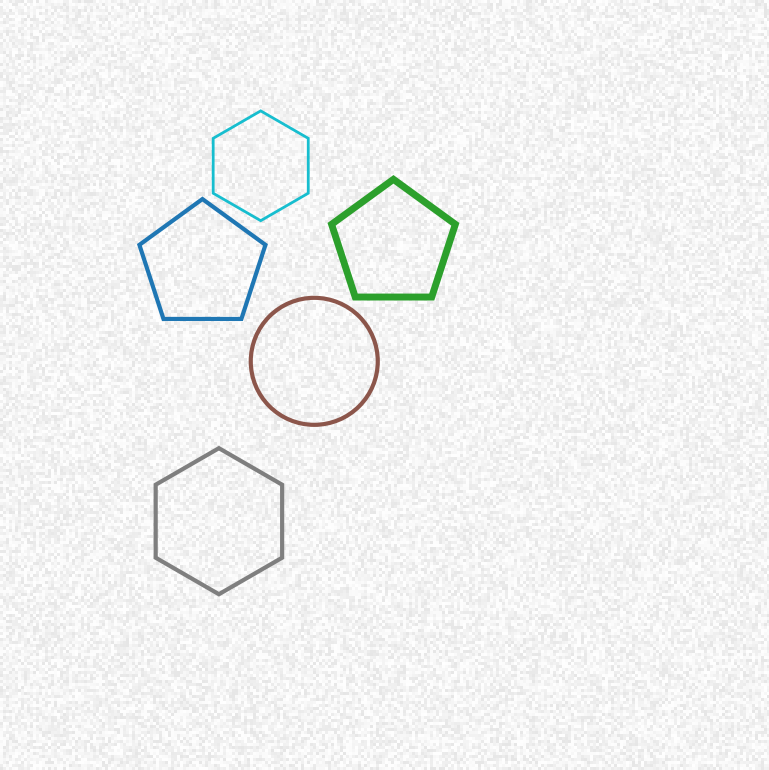[{"shape": "pentagon", "thickness": 1.5, "radius": 0.43, "center": [0.263, 0.655]}, {"shape": "pentagon", "thickness": 2.5, "radius": 0.42, "center": [0.511, 0.683]}, {"shape": "circle", "thickness": 1.5, "radius": 0.41, "center": [0.408, 0.531]}, {"shape": "hexagon", "thickness": 1.5, "radius": 0.47, "center": [0.284, 0.323]}, {"shape": "hexagon", "thickness": 1, "radius": 0.36, "center": [0.339, 0.785]}]